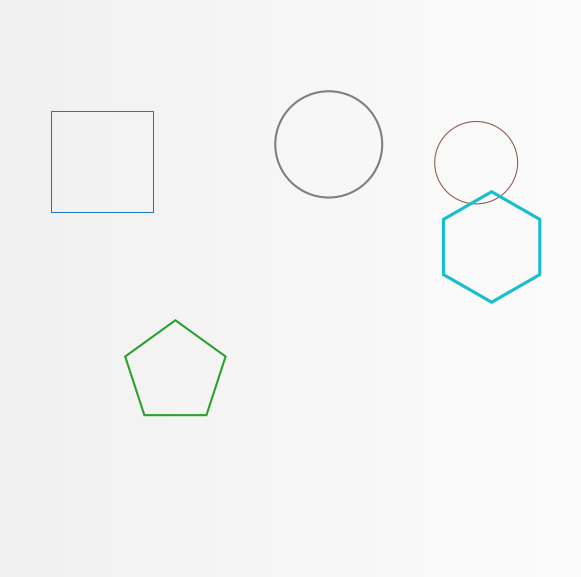[{"shape": "square", "thickness": 0.5, "radius": 0.44, "center": [0.175, 0.719]}, {"shape": "pentagon", "thickness": 1, "radius": 0.45, "center": [0.302, 0.354]}, {"shape": "circle", "thickness": 0.5, "radius": 0.36, "center": [0.819, 0.717]}, {"shape": "circle", "thickness": 1, "radius": 0.46, "center": [0.566, 0.749]}, {"shape": "hexagon", "thickness": 1.5, "radius": 0.48, "center": [0.846, 0.571]}]